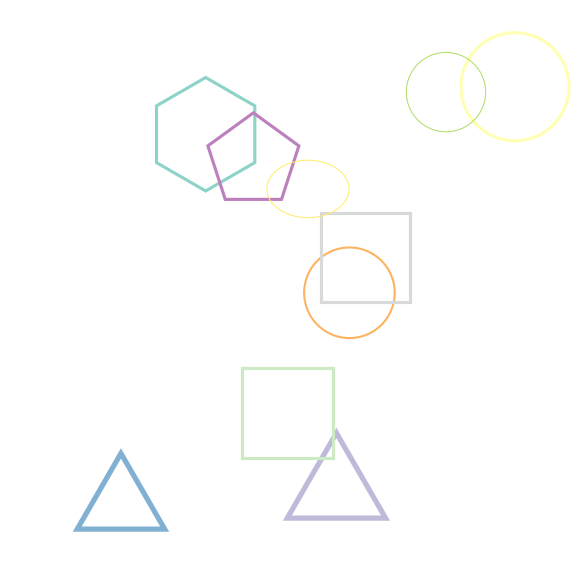[{"shape": "hexagon", "thickness": 1.5, "radius": 0.49, "center": [0.356, 0.767]}, {"shape": "circle", "thickness": 1.5, "radius": 0.47, "center": [0.892, 0.849]}, {"shape": "triangle", "thickness": 2.5, "radius": 0.49, "center": [0.583, 0.151]}, {"shape": "triangle", "thickness": 2.5, "radius": 0.44, "center": [0.209, 0.127]}, {"shape": "circle", "thickness": 1, "radius": 0.39, "center": [0.605, 0.492]}, {"shape": "circle", "thickness": 0.5, "radius": 0.34, "center": [0.772, 0.84]}, {"shape": "square", "thickness": 1.5, "radius": 0.38, "center": [0.632, 0.554]}, {"shape": "pentagon", "thickness": 1.5, "radius": 0.41, "center": [0.439, 0.721]}, {"shape": "square", "thickness": 1.5, "radius": 0.39, "center": [0.498, 0.284]}, {"shape": "oval", "thickness": 0.5, "radius": 0.36, "center": [0.533, 0.672]}]